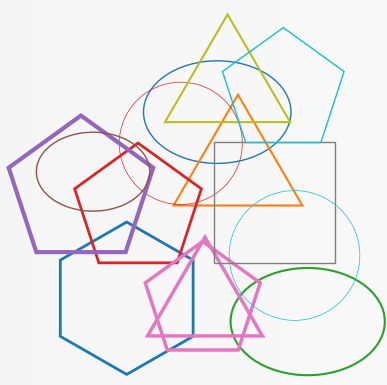[{"shape": "hexagon", "thickness": 2, "radius": 0.99, "center": [0.327, 0.225]}, {"shape": "oval", "thickness": 1, "radius": 0.95, "center": [0.561, 0.709]}, {"shape": "triangle", "thickness": 1.5, "radius": 0.96, "center": [0.614, 0.562]}, {"shape": "oval", "thickness": 1.5, "radius": 0.99, "center": [0.794, 0.165]}, {"shape": "pentagon", "thickness": 2, "radius": 0.86, "center": [0.356, 0.456]}, {"shape": "circle", "thickness": 0.5, "radius": 0.79, "center": [0.467, 0.628]}, {"shape": "pentagon", "thickness": 3, "radius": 0.98, "center": [0.209, 0.504]}, {"shape": "oval", "thickness": 1, "radius": 0.73, "center": [0.24, 0.554]}, {"shape": "triangle", "thickness": 2.5, "radius": 0.85, "center": [0.529, 0.213]}, {"shape": "pentagon", "thickness": 2.5, "radius": 0.78, "center": [0.523, 0.217]}, {"shape": "square", "thickness": 1, "radius": 0.78, "center": [0.708, 0.474]}, {"shape": "triangle", "thickness": 1.5, "radius": 0.93, "center": [0.587, 0.776]}, {"shape": "pentagon", "thickness": 1, "radius": 0.83, "center": [0.731, 0.763]}, {"shape": "circle", "thickness": 0.5, "radius": 0.84, "center": [0.76, 0.336]}]